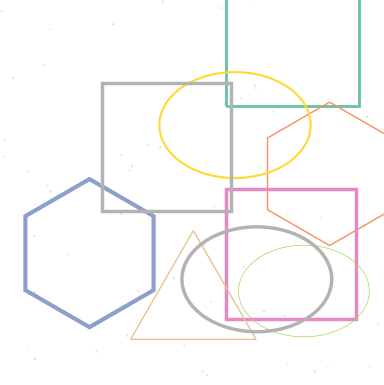[{"shape": "square", "thickness": 2, "radius": 0.87, "center": [0.76, 0.898]}, {"shape": "hexagon", "thickness": 1, "radius": 0.93, "center": [0.856, 0.548]}, {"shape": "hexagon", "thickness": 3, "radius": 0.96, "center": [0.232, 0.342]}, {"shape": "square", "thickness": 2.5, "radius": 0.84, "center": [0.756, 0.341]}, {"shape": "oval", "thickness": 0.5, "radius": 0.85, "center": [0.789, 0.244]}, {"shape": "oval", "thickness": 1.5, "radius": 0.98, "center": [0.61, 0.675]}, {"shape": "triangle", "thickness": 1, "radius": 0.94, "center": [0.502, 0.213]}, {"shape": "square", "thickness": 2.5, "radius": 0.83, "center": [0.432, 0.619]}, {"shape": "oval", "thickness": 2.5, "radius": 0.97, "center": [0.667, 0.275]}]